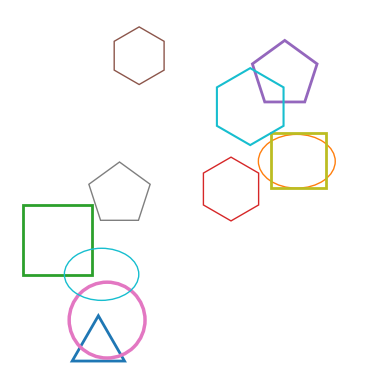[{"shape": "triangle", "thickness": 2, "radius": 0.39, "center": [0.255, 0.101]}, {"shape": "oval", "thickness": 1, "radius": 0.5, "center": [0.771, 0.581]}, {"shape": "square", "thickness": 2, "radius": 0.45, "center": [0.149, 0.377]}, {"shape": "hexagon", "thickness": 1, "radius": 0.41, "center": [0.6, 0.509]}, {"shape": "pentagon", "thickness": 2, "radius": 0.44, "center": [0.74, 0.807]}, {"shape": "hexagon", "thickness": 1, "radius": 0.37, "center": [0.361, 0.855]}, {"shape": "circle", "thickness": 2.5, "radius": 0.49, "center": [0.278, 0.169]}, {"shape": "pentagon", "thickness": 1, "radius": 0.42, "center": [0.31, 0.495]}, {"shape": "square", "thickness": 2, "radius": 0.36, "center": [0.775, 0.584]}, {"shape": "oval", "thickness": 1, "radius": 0.48, "center": [0.264, 0.287]}, {"shape": "hexagon", "thickness": 1.5, "radius": 0.5, "center": [0.65, 0.723]}]